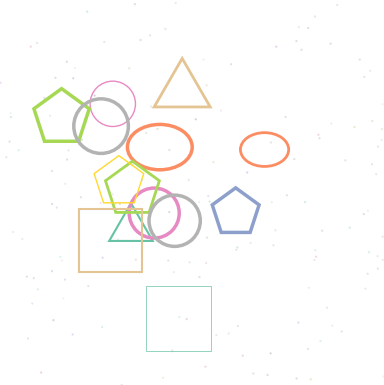[{"shape": "triangle", "thickness": 1.5, "radius": 0.33, "center": [0.34, 0.407]}, {"shape": "square", "thickness": 0.5, "radius": 0.42, "center": [0.465, 0.173]}, {"shape": "oval", "thickness": 2.5, "radius": 0.42, "center": [0.415, 0.618]}, {"shape": "oval", "thickness": 2, "radius": 0.31, "center": [0.687, 0.612]}, {"shape": "pentagon", "thickness": 2.5, "radius": 0.32, "center": [0.612, 0.448]}, {"shape": "circle", "thickness": 1, "radius": 0.29, "center": [0.293, 0.73]}, {"shape": "circle", "thickness": 2.5, "radius": 0.32, "center": [0.401, 0.447]}, {"shape": "pentagon", "thickness": 2.5, "radius": 0.38, "center": [0.16, 0.694]}, {"shape": "pentagon", "thickness": 2, "radius": 0.37, "center": [0.344, 0.508]}, {"shape": "pentagon", "thickness": 1, "radius": 0.34, "center": [0.309, 0.528]}, {"shape": "triangle", "thickness": 2, "radius": 0.42, "center": [0.473, 0.764]}, {"shape": "square", "thickness": 1.5, "radius": 0.41, "center": [0.287, 0.375]}, {"shape": "circle", "thickness": 2.5, "radius": 0.35, "center": [0.263, 0.672]}, {"shape": "circle", "thickness": 2.5, "radius": 0.33, "center": [0.454, 0.427]}]